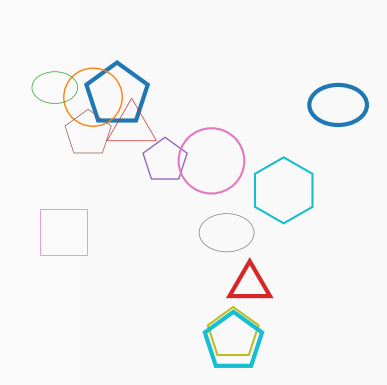[{"shape": "oval", "thickness": 3, "radius": 0.37, "center": [0.873, 0.727]}, {"shape": "pentagon", "thickness": 3, "radius": 0.42, "center": [0.302, 0.754]}, {"shape": "circle", "thickness": 1, "radius": 0.38, "center": [0.24, 0.748]}, {"shape": "oval", "thickness": 0.5, "radius": 0.29, "center": [0.141, 0.772]}, {"shape": "triangle", "thickness": 3, "radius": 0.3, "center": [0.645, 0.261]}, {"shape": "triangle", "thickness": 0.5, "radius": 0.37, "center": [0.34, 0.671]}, {"shape": "pentagon", "thickness": 1, "radius": 0.3, "center": [0.426, 0.583]}, {"shape": "pentagon", "thickness": 0.5, "radius": 0.31, "center": [0.227, 0.653]}, {"shape": "circle", "thickness": 1.5, "radius": 0.42, "center": [0.546, 0.582]}, {"shape": "square", "thickness": 0.5, "radius": 0.3, "center": [0.164, 0.397]}, {"shape": "oval", "thickness": 0.5, "radius": 0.35, "center": [0.585, 0.395]}, {"shape": "pentagon", "thickness": 1.5, "radius": 0.34, "center": [0.602, 0.134]}, {"shape": "pentagon", "thickness": 3, "radius": 0.39, "center": [0.602, 0.113]}, {"shape": "hexagon", "thickness": 1.5, "radius": 0.43, "center": [0.732, 0.506]}]